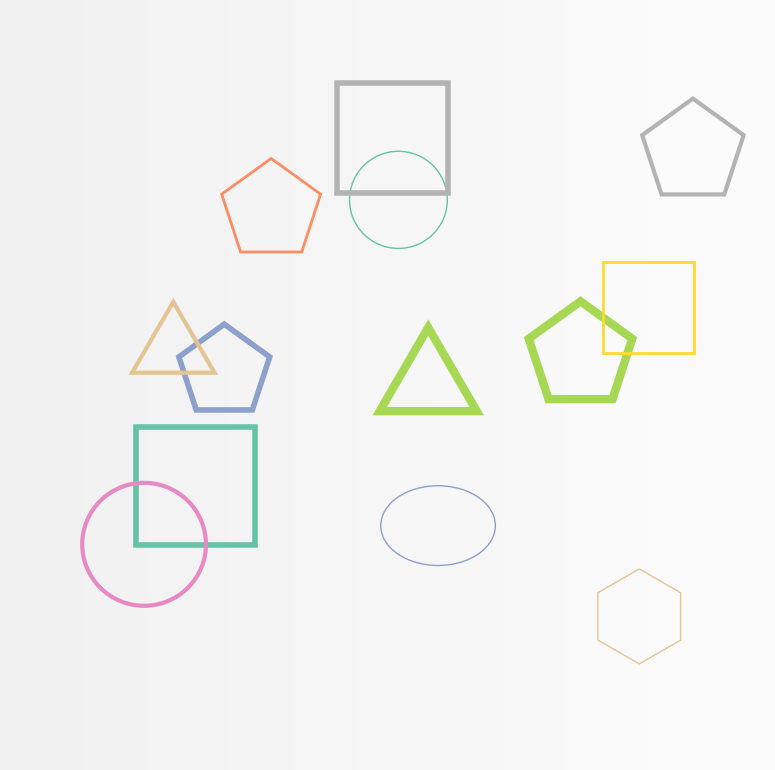[{"shape": "circle", "thickness": 0.5, "radius": 0.32, "center": [0.514, 0.74]}, {"shape": "square", "thickness": 2, "radius": 0.39, "center": [0.252, 0.369]}, {"shape": "pentagon", "thickness": 1, "radius": 0.34, "center": [0.35, 0.727]}, {"shape": "pentagon", "thickness": 2, "radius": 0.31, "center": [0.289, 0.517]}, {"shape": "oval", "thickness": 0.5, "radius": 0.37, "center": [0.565, 0.317]}, {"shape": "circle", "thickness": 1.5, "radius": 0.4, "center": [0.186, 0.293]}, {"shape": "triangle", "thickness": 3, "radius": 0.36, "center": [0.553, 0.502]}, {"shape": "pentagon", "thickness": 3, "radius": 0.35, "center": [0.749, 0.538]}, {"shape": "square", "thickness": 1, "radius": 0.29, "center": [0.837, 0.6]}, {"shape": "hexagon", "thickness": 0.5, "radius": 0.31, "center": [0.825, 0.199]}, {"shape": "triangle", "thickness": 1.5, "radius": 0.31, "center": [0.224, 0.547]}, {"shape": "pentagon", "thickness": 1.5, "radius": 0.34, "center": [0.894, 0.803]}, {"shape": "square", "thickness": 2, "radius": 0.36, "center": [0.507, 0.821]}]